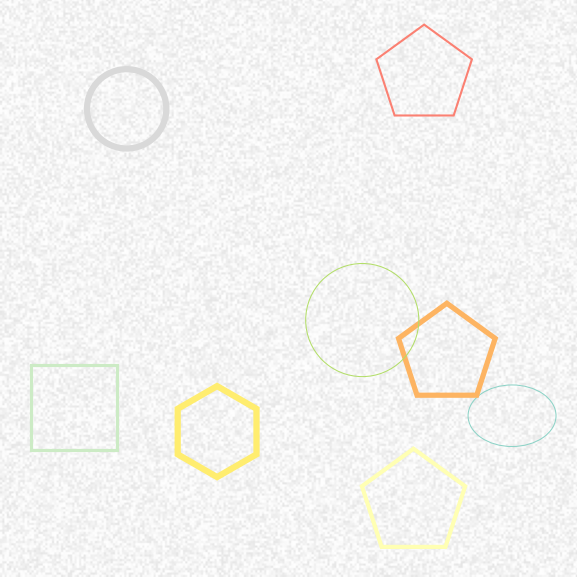[{"shape": "oval", "thickness": 0.5, "radius": 0.38, "center": [0.887, 0.279]}, {"shape": "pentagon", "thickness": 2, "radius": 0.47, "center": [0.716, 0.128]}, {"shape": "pentagon", "thickness": 1, "radius": 0.43, "center": [0.734, 0.87]}, {"shape": "pentagon", "thickness": 2.5, "radius": 0.44, "center": [0.774, 0.386]}, {"shape": "circle", "thickness": 0.5, "radius": 0.49, "center": [0.627, 0.445]}, {"shape": "circle", "thickness": 3, "radius": 0.34, "center": [0.219, 0.811]}, {"shape": "square", "thickness": 1.5, "radius": 0.37, "center": [0.128, 0.293]}, {"shape": "hexagon", "thickness": 3, "radius": 0.39, "center": [0.376, 0.252]}]